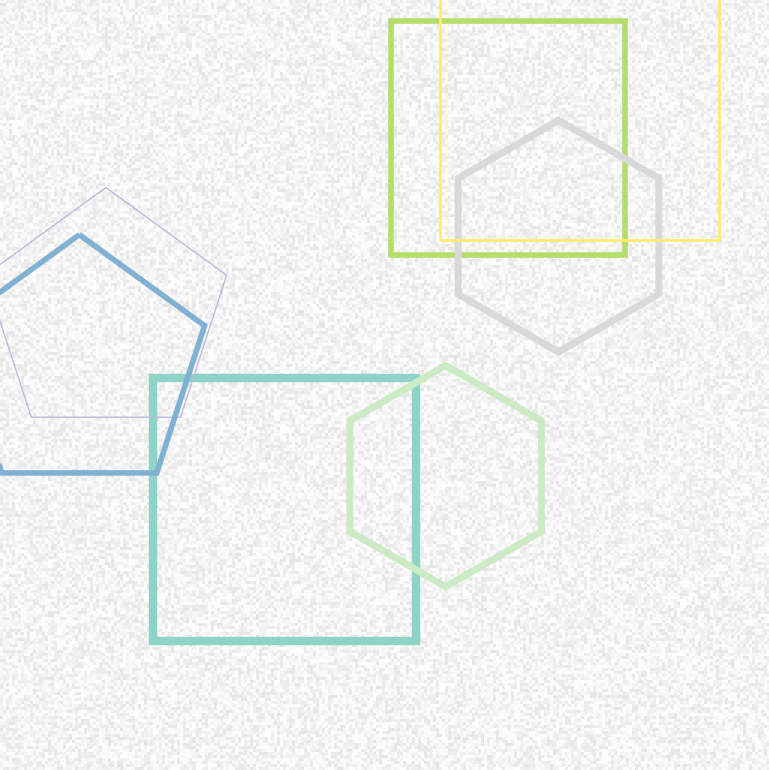[{"shape": "square", "thickness": 3, "radius": 0.85, "center": [0.369, 0.338]}, {"shape": "pentagon", "thickness": 0.5, "radius": 0.82, "center": [0.138, 0.592]}, {"shape": "pentagon", "thickness": 2, "radius": 0.86, "center": [0.103, 0.524]}, {"shape": "square", "thickness": 2, "radius": 0.76, "center": [0.659, 0.821]}, {"shape": "hexagon", "thickness": 2.5, "radius": 0.75, "center": [0.725, 0.693]}, {"shape": "hexagon", "thickness": 2.5, "radius": 0.72, "center": [0.579, 0.382]}, {"shape": "square", "thickness": 1, "radius": 0.91, "center": [0.752, 0.87]}]